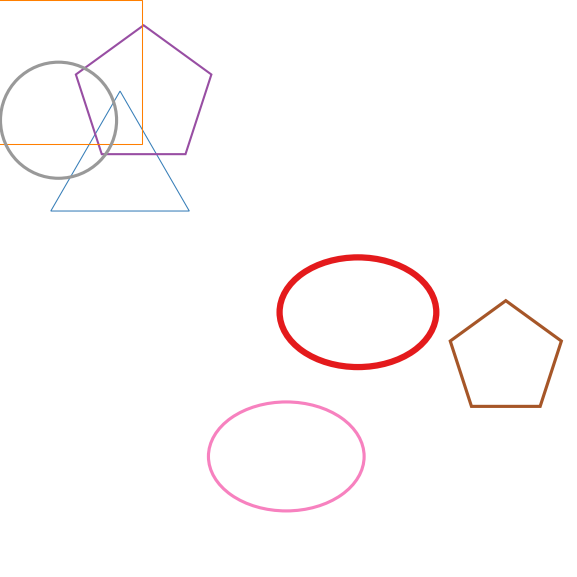[{"shape": "oval", "thickness": 3, "radius": 0.68, "center": [0.62, 0.458]}, {"shape": "triangle", "thickness": 0.5, "radius": 0.69, "center": [0.208, 0.703]}, {"shape": "pentagon", "thickness": 1, "radius": 0.62, "center": [0.249, 0.832]}, {"shape": "square", "thickness": 0.5, "radius": 0.62, "center": [0.121, 0.874]}, {"shape": "pentagon", "thickness": 1.5, "radius": 0.51, "center": [0.876, 0.377]}, {"shape": "oval", "thickness": 1.5, "radius": 0.67, "center": [0.496, 0.209]}, {"shape": "circle", "thickness": 1.5, "radius": 0.5, "center": [0.101, 0.791]}]